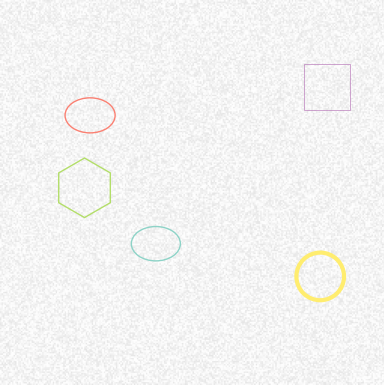[{"shape": "oval", "thickness": 1, "radius": 0.32, "center": [0.405, 0.367]}, {"shape": "oval", "thickness": 1, "radius": 0.33, "center": [0.234, 0.7]}, {"shape": "hexagon", "thickness": 1, "radius": 0.39, "center": [0.22, 0.512]}, {"shape": "square", "thickness": 0.5, "radius": 0.3, "center": [0.85, 0.774]}, {"shape": "circle", "thickness": 3, "radius": 0.31, "center": [0.832, 0.282]}]